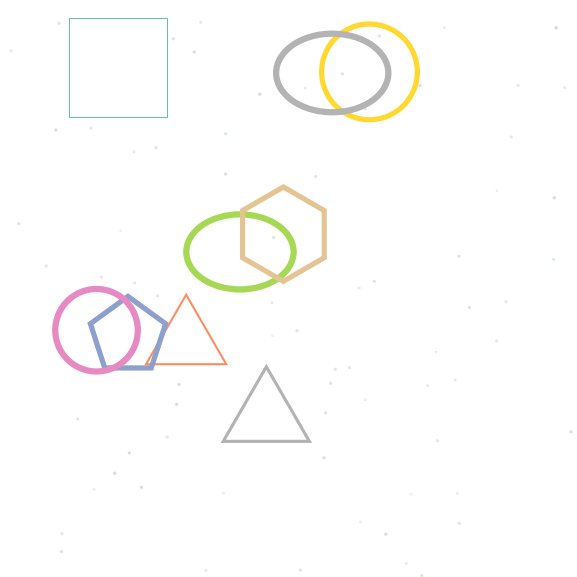[{"shape": "square", "thickness": 0.5, "radius": 0.43, "center": [0.204, 0.882]}, {"shape": "triangle", "thickness": 1, "radius": 0.4, "center": [0.322, 0.409]}, {"shape": "pentagon", "thickness": 2.5, "radius": 0.34, "center": [0.222, 0.417]}, {"shape": "circle", "thickness": 3, "radius": 0.36, "center": [0.167, 0.427]}, {"shape": "oval", "thickness": 3, "radius": 0.46, "center": [0.416, 0.563]}, {"shape": "circle", "thickness": 2.5, "radius": 0.41, "center": [0.64, 0.875]}, {"shape": "hexagon", "thickness": 2.5, "radius": 0.41, "center": [0.491, 0.594]}, {"shape": "oval", "thickness": 3, "radius": 0.49, "center": [0.575, 0.873]}, {"shape": "triangle", "thickness": 1.5, "radius": 0.43, "center": [0.461, 0.278]}]